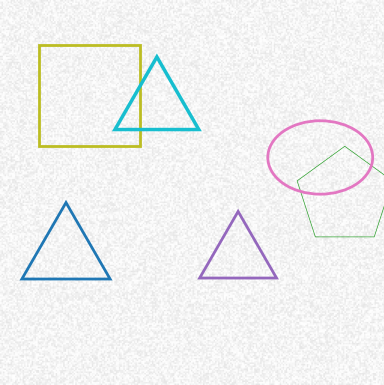[{"shape": "triangle", "thickness": 2, "radius": 0.66, "center": [0.171, 0.341]}, {"shape": "pentagon", "thickness": 0.5, "radius": 0.65, "center": [0.896, 0.49]}, {"shape": "triangle", "thickness": 2, "radius": 0.58, "center": [0.618, 0.335]}, {"shape": "oval", "thickness": 2, "radius": 0.68, "center": [0.832, 0.591]}, {"shape": "square", "thickness": 2, "radius": 0.65, "center": [0.233, 0.751]}, {"shape": "triangle", "thickness": 2.5, "radius": 0.63, "center": [0.407, 0.726]}]